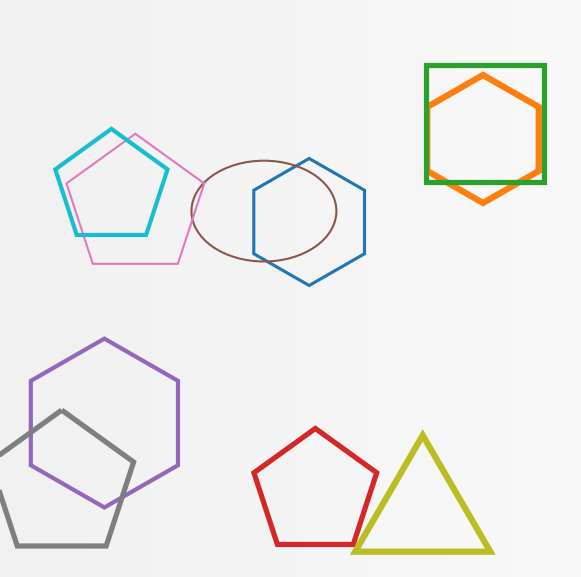[{"shape": "hexagon", "thickness": 1.5, "radius": 0.55, "center": [0.532, 0.615]}, {"shape": "hexagon", "thickness": 3, "radius": 0.55, "center": [0.831, 0.758]}, {"shape": "square", "thickness": 2.5, "radius": 0.51, "center": [0.834, 0.785]}, {"shape": "pentagon", "thickness": 2.5, "radius": 0.56, "center": [0.543, 0.146]}, {"shape": "hexagon", "thickness": 2, "radius": 0.73, "center": [0.18, 0.267]}, {"shape": "oval", "thickness": 1, "radius": 0.62, "center": [0.454, 0.634]}, {"shape": "pentagon", "thickness": 1, "radius": 0.62, "center": [0.233, 0.643]}, {"shape": "pentagon", "thickness": 2.5, "radius": 0.65, "center": [0.106, 0.159]}, {"shape": "triangle", "thickness": 3, "radius": 0.67, "center": [0.727, 0.111]}, {"shape": "pentagon", "thickness": 2, "radius": 0.51, "center": [0.192, 0.674]}]